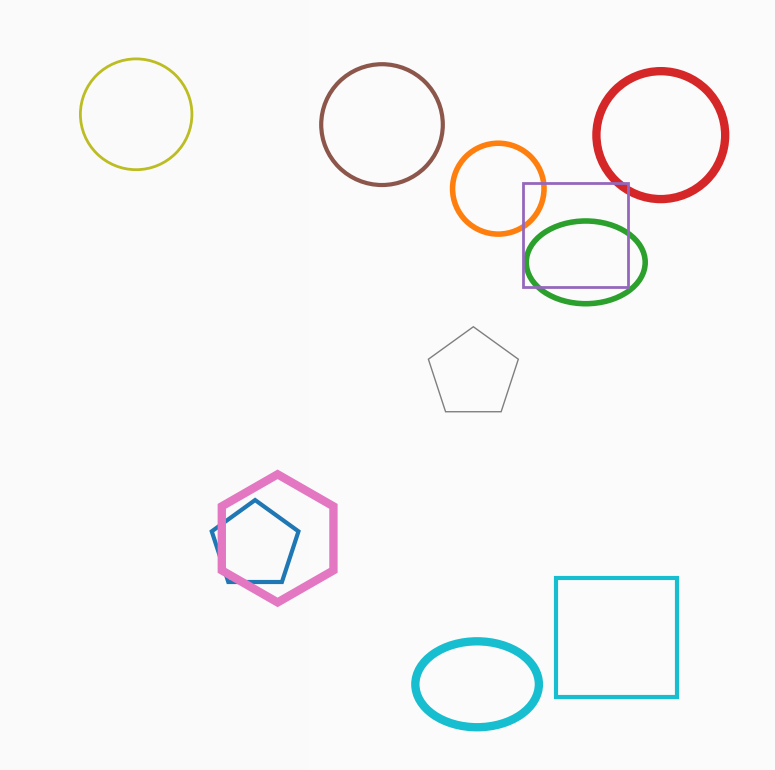[{"shape": "pentagon", "thickness": 1.5, "radius": 0.29, "center": [0.329, 0.292]}, {"shape": "circle", "thickness": 2, "radius": 0.3, "center": [0.643, 0.755]}, {"shape": "oval", "thickness": 2, "radius": 0.38, "center": [0.756, 0.659]}, {"shape": "circle", "thickness": 3, "radius": 0.42, "center": [0.853, 0.825]}, {"shape": "square", "thickness": 1, "radius": 0.34, "center": [0.742, 0.695]}, {"shape": "circle", "thickness": 1.5, "radius": 0.39, "center": [0.493, 0.838]}, {"shape": "hexagon", "thickness": 3, "radius": 0.42, "center": [0.358, 0.301]}, {"shape": "pentagon", "thickness": 0.5, "radius": 0.31, "center": [0.611, 0.515]}, {"shape": "circle", "thickness": 1, "radius": 0.36, "center": [0.176, 0.852]}, {"shape": "oval", "thickness": 3, "radius": 0.4, "center": [0.616, 0.111]}, {"shape": "square", "thickness": 1.5, "radius": 0.39, "center": [0.795, 0.172]}]